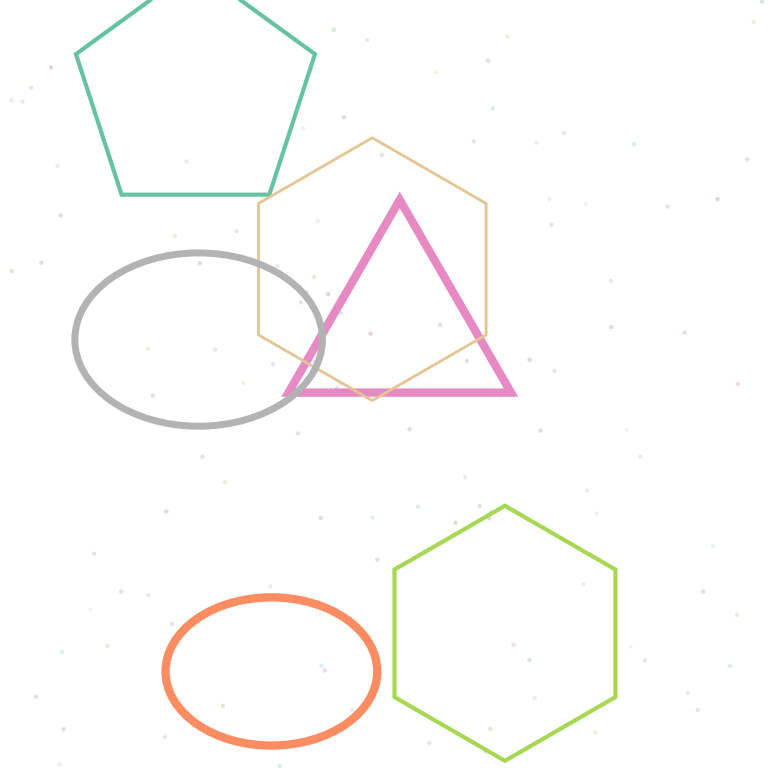[{"shape": "pentagon", "thickness": 1.5, "radius": 0.82, "center": [0.254, 0.879]}, {"shape": "oval", "thickness": 3, "radius": 0.69, "center": [0.352, 0.128]}, {"shape": "triangle", "thickness": 3, "radius": 0.83, "center": [0.519, 0.574]}, {"shape": "hexagon", "thickness": 1.5, "radius": 0.83, "center": [0.656, 0.178]}, {"shape": "hexagon", "thickness": 1, "radius": 0.85, "center": [0.483, 0.65]}, {"shape": "oval", "thickness": 2.5, "radius": 0.8, "center": [0.258, 0.559]}]